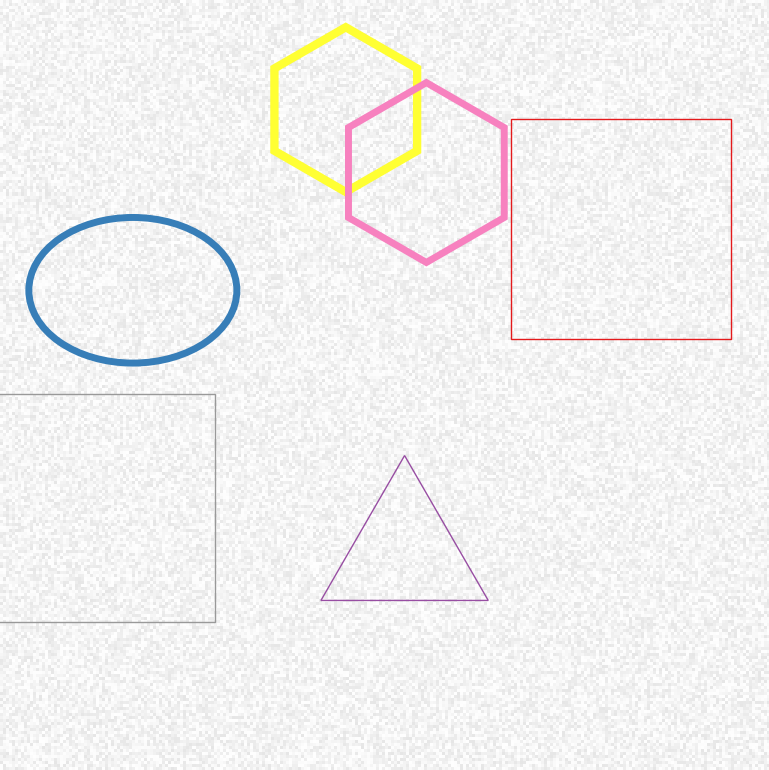[{"shape": "square", "thickness": 0.5, "radius": 0.71, "center": [0.806, 0.703]}, {"shape": "oval", "thickness": 2.5, "radius": 0.68, "center": [0.173, 0.623]}, {"shape": "triangle", "thickness": 0.5, "radius": 0.63, "center": [0.525, 0.283]}, {"shape": "hexagon", "thickness": 3, "radius": 0.53, "center": [0.449, 0.858]}, {"shape": "hexagon", "thickness": 2.5, "radius": 0.58, "center": [0.554, 0.776]}, {"shape": "square", "thickness": 0.5, "radius": 0.74, "center": [0.131, 0.34]}]